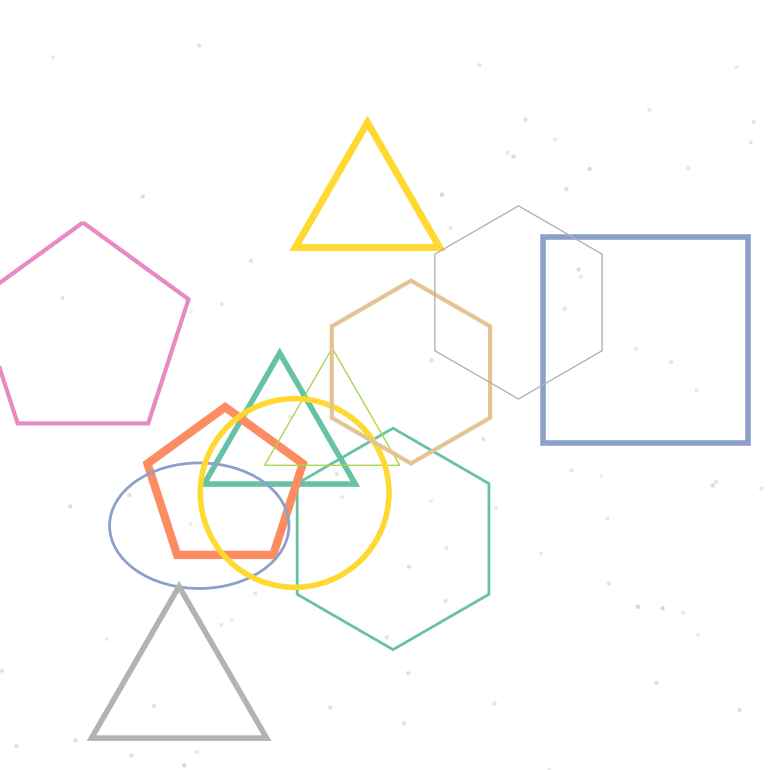[{"shape": "triangle", "thickness": 2, "radius": 0.57, "center": [0.363, 0.428]}, {"shape": "hexagon", "thickness": 1, "radius": 0.72, "center": [0.51, 0.3]}, {"shape": "pentagon", "thickness": 3, "radius": 0.53, "center": [0.292, 0.365]}, {"shape": "square", "thickness": 2, "radius": 0.67, "center": [0.838, 0.558]}, {"shape": "oval", "thickness": 1, "radius": 0.58, "center": [0.259, 0.317]}, {"shape": "pentagon", "thickness": 1.5, "radius": 0.72, "center": [0.108, 0.567]}, {"shape": "triangle", "thickness": 0.5, "radius": 0.51, "center": [0.431, 0.446]}, {"shape": "triangle", "thickness": 2.5, "radius": 0.54, "center": [0.477, 0.733]}, {"shape": "circle", "thickness": 2, "radius": 0.61, "center": [0.383, 0.36]}, {"shape": "hexagon", "thickness": 1.5, "radius": 0.59, "center": [0.534, 0.517]}, {"shape": "triangle", "thickness": 2, "radius": 0.66, "center": [0.233, 0.107]}, {"shape": "hexagon", "thickness": 0.5, "radius": 0.63, "center": [0.673, 0.607]}]